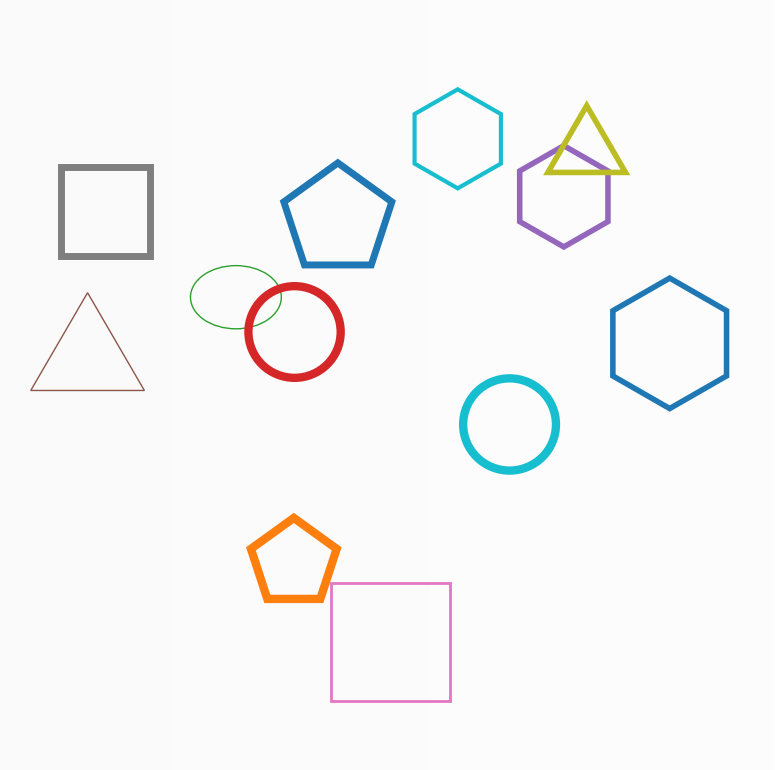[{"shape": "hexagon", "thickness": 2, "radius": 0.42, "center": [0.864, 0.554]}, {"shape": "pentagon", "thickness": 2.5, "radius": 0.37, "center": [0.436, 0.715]}, {"shape": "pentagon", "thickness": 3, "radius": 0.29, "center": [0.379, 0.269]}, {"shape": "oval", "thickness": 0.5, "radius": 0.29, "center": [0.304, 0.614]}, {"shape": "circle", "thickness": 3, "radius": 0.3, "center": [0.38, 0.569]}, {"shape": "hexagon", "thickness": 2, "radius": 0.33, "center": [0.728, 0.745]}, {"shape": "triangle", "thickness": 0.5, "radius": 0.42, "center": [0.113, 0.535]}, {"shape": "square", "thickness": 1, "radius": 0.38, "center": [0.504, 0.166]}, {"shape": "square", "thickness": 2.5, "radius": 0.29, "center": [0.137, 0.726]}, {"shape": "triangle", "thickness": 2, "radius": 0.29, "center": [0.757, 0.805]}, {"shape": "circle", "thickness": 3, "radius": 0.3, "center": [0.657, 0.449]}, {"shape": "hexagon", "thickness": 1.5, "radius": 0.32, "center": [0.591, 0.82]}]